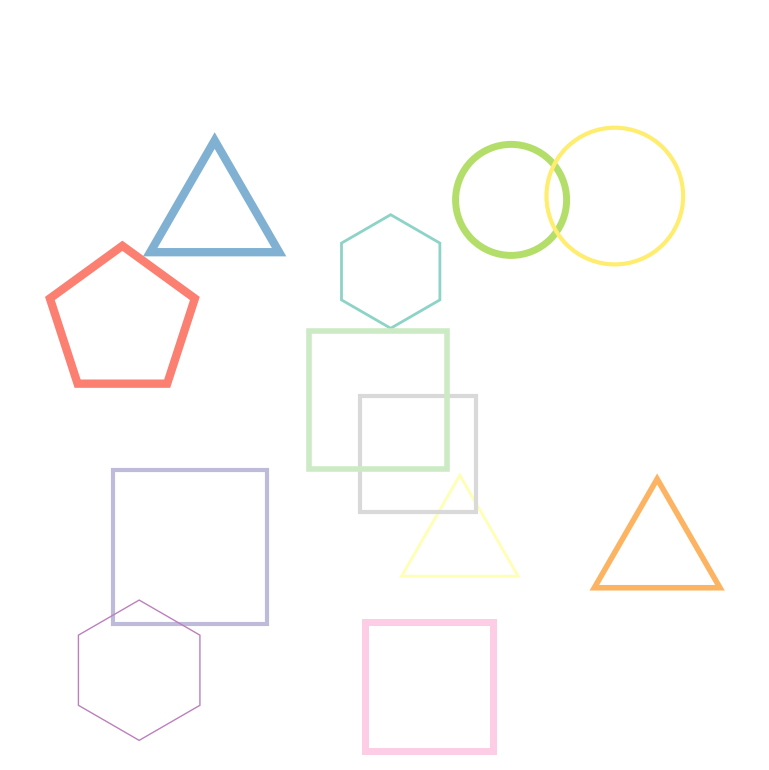[{"shape": "hexagon", "thickness": 1, "radius": 0.37, "center": [0.507, 0.647]}, {"shape": "triangle", "thickness": 1, "radius": 0.44, "center": [0.597, 0.295]}, {"shape": "square", "thickness": 1.5, "radius": 0.5, "center": [0.247, 0.289]}, {"shape": "pentagon", "thickness": 3, "radius": 0.49, "center": [0.159, 0.582]}, {"shape": "triangle", "thickness": 3, "radius": 0.48, "center": [0.279, 0.721]}, {"shape": "triangle", "thickness": 2, "radius": 0.47, "center": [0.853, 0.284]}, {"shape": "circle", "thickness": 2.5, "radius": 0.36, "center": [0.664, 0.74]}, {"shape": "square", "thickness": 2.5, "radius": 0.42, "center": [0.557, 0.108]}, {"shape": "square", "thickness": 1.5, "radius": 0.38, "center": [0.543, 0.411]}, {"shape": "hexagon", "thickness": 0.5, "radius": 0.46, "center": [0.181, 0.13]}, {"shape": "square", "thickness": 2, "radius": 0.45, "center": [0.491, 0.481]}, {"shape": "circle", "thickness": 1.5, "radius": 0.44, "center": [0.798, 0.745]}]